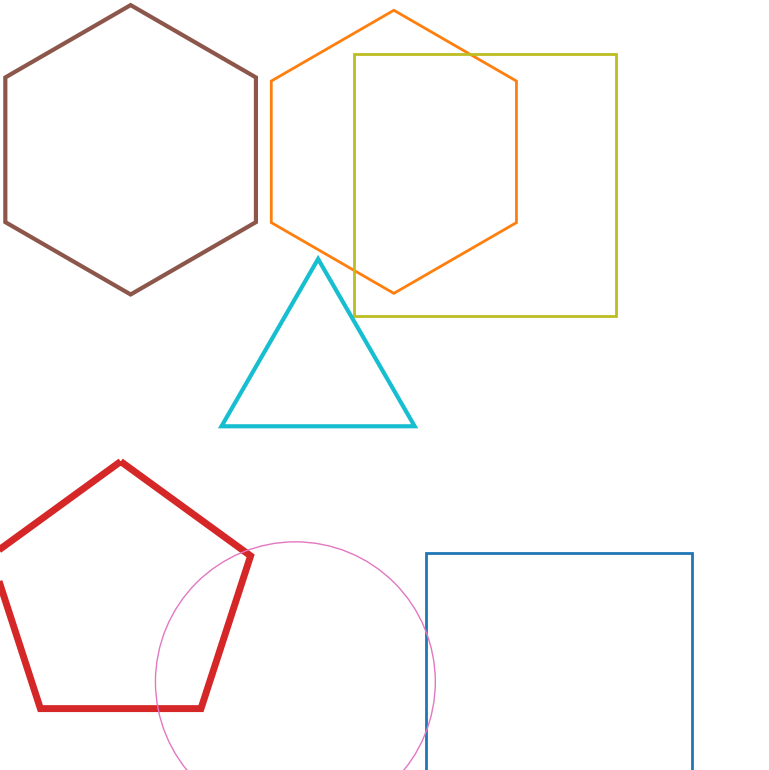[{"shape": "square", "thickness": 1, "radius": 0.86, "center": [0.726, 0.11]}, {"shape": "hexagon", "thickness": 1, "radius": 0.92, "center": [0.512, 0.803]}, {"shape": "pentagon", "thickness": 2.5, "radius": 0.89, "center": [0.157, 0.223]}, {"shape": "hexagon", "thickness": 1.5, "radius": 0.94, "center": [0.17, 0.805]}, {"shape": "circle", "thickness": 0.5, "radius": 0.91, "center": [0.384, 0.115]}, {"shape": "square", "thickness": 1, "radius": 0.85, "center": [0.63, 0.76]}, {"shape": "triangle", "thickness": 1.5, "radius": 0.72, "center": [0.413, 0.519]}]